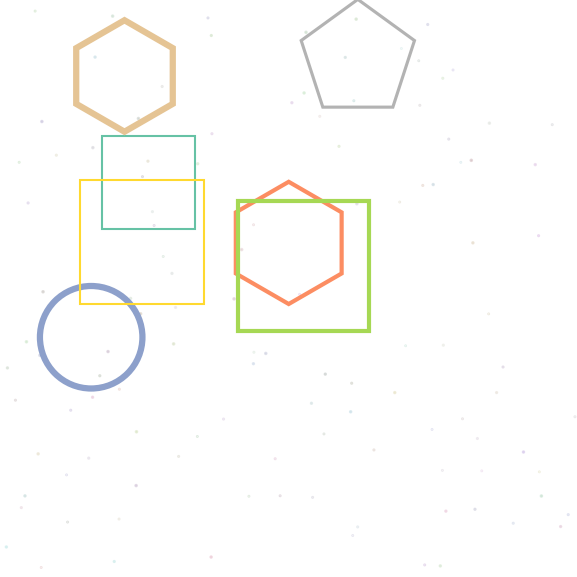[{"shape": "square", "thickness": 1, "radius": 0.4, "center": [0.257, 0.684]}, {"shape": "hexagon", "thickness": 2, "radius": 0.53, "center": [0.5, 0.579]}, {"shape": "circle", "thickness": 3, "radius": 0.44, "center": [0.158, 0.415]}, {"shape": "square", "thickness": 2, "radius": 0.57, "center": [0.526, 0.539]}, {"shape": "square", "thickness": 1, "radius": 0.54, "center": [0.247, 0.58]}, {"shape": "hexagon", "thickness": 3, "radius": 0.48, "center": [0.216, 0.868]}, {"shape": "pentagon", "thickness": 1.5, "radius": 0.52, "center": [0.62, 0.897]}]